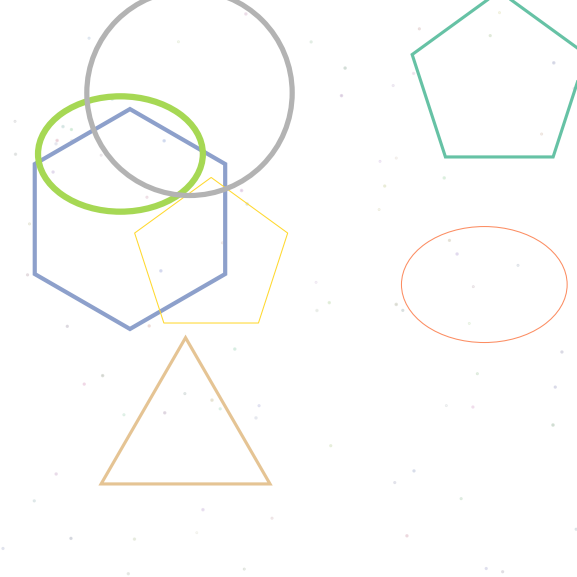[{"shape": "pentagon", "thickness": 1.5, "radius": 0.79, "center": [0.865, 0.856]}, {"shape": "oval", "thickness": 0.5, "radius": 0.72, "center": [0.839, 0.506]}, {"shape": "hexagon", "thickness": 2, "radius": 0.95, "center": [0.225, 0.62]}, {"shape": "oval", "thickness": 3, "radius": 0.71, "center": [0.209, 0.732]}, {"shape": "pentagon", "thickness": 0.5, "radius": 0.7, "center": [0.366, 0.553]}, {"shape": "triangle", "thickness": 1.5, "radius": 0.84, "center": [0.321, 0.246]}, {"shape": "circle", "thickness": 2.5, "radius": 0.89, "center": [0.328, 0.838]}]